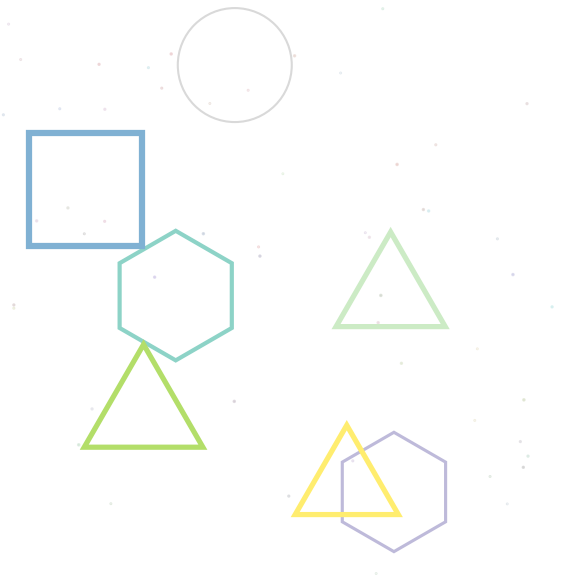[{"shape": "hexagon", "thickness": 2, "radius": 0.56, "center": [0.304, 0.487]}, {"shape": "hexagon", "thickness": 1.5, "radius": 0.52, "center": [0.682, 0.147]}, {"shape": "square", "thickness": 3, "radius": 0.49, "center": [0.148, 0.671]}, {"shape": "triangle", "thickness": 2.5, "radius": 0.59, "center": [0.249, 0.284]}, {"shape": "circle", "thickness": 1, "radius": 0.49, "center": [0.407, 0.886]}, {"shape": "triangle", "thickness": 2.5, "radius": 0.55, "center": [0.676, 0.488]}, {"shape": "triangle", "thickness": 2.5, "radius": 0.52, "center": [0.6, 0.16]}]